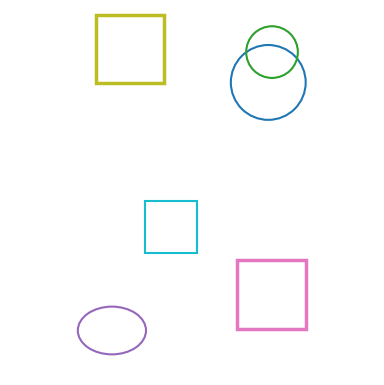[{"shape": "circle", "thickness": 1.5, "radius": 0.49, "center": [0.697, 0.786]}, {"shape": "circle", "thickness": 1.5, "radius": 0.34, "center": [0.707, 0.865]}, {"shape": "oval", "thickness": 1.5, "radius": 0.44, "center": [0.291, 0.142]}, {"shape": "square", "thickness": 2.5, "radius": 0.45, "center": [0.705, 0.235]}, {"shape": "square", "thickness": 2.5, "radius": 0.44, "center": [0.337, 0.873]}, {"shape": "square", "thickness": 1.5, "radius": 0.34, "center": [0.443, 0.409]}]